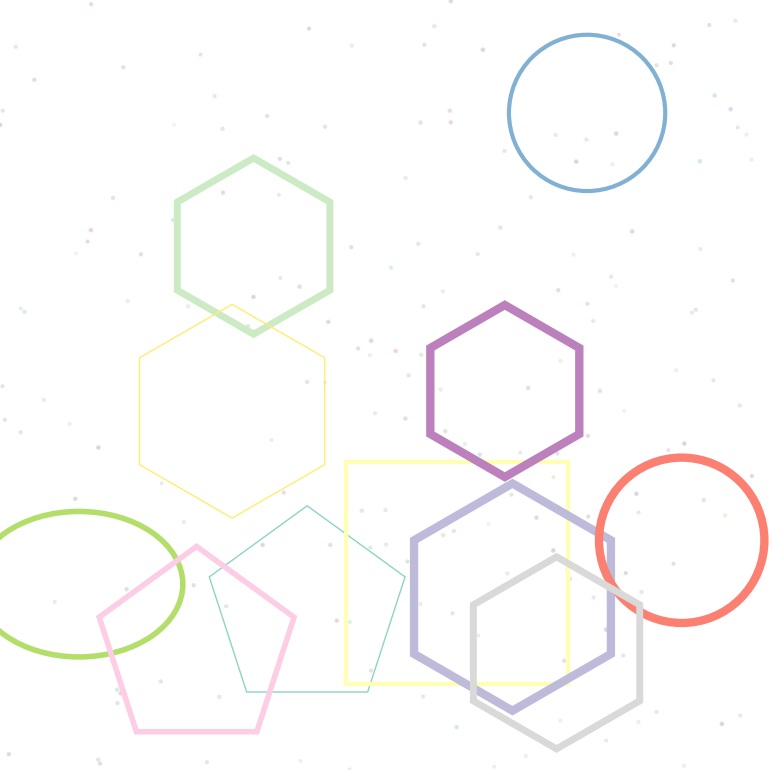[{"shape": "pentagon", "thickness": 0.5, "radius": 0.67, "center": [0.399, 0.209]}, {"shape": "square", "thickness": 1.5, "radius": 0.72, "center": [0.593, 0.256]}, {"shape": "hexagon", "thickness": 3, "radius": 0.74, "center": [0.666, 0.225]}, {"shape": "circle", "thickness": 3, "radius": 0.54, "center": [0.885, 0.298]}, {"shape": "circle", "thickness": 1.5, "radius": 0.51, "center": [0.762, 0.853]}, {"shape": "oval", "thickness": 2, "radius": 0.67, "center": [0.102, 0.241]}, {"shape": "pentagon", "thickness": 2, "radius": 0.67, "center": [0.255, 0.157]}, {"shape": "hexagon", "thickness": 2.5, "radius": 0.62, "center": [0.723, 0.152]}, {"shape": "hexagon", "thickness": 3, "radius": 0.56, "center": [0.656, 0.492]}, {"shape": "hexagon", "thickness": 2.5, "radius": 0.57, "center": [0.329, 0.68]}, {"shape": "hexagon", "thickness": 0.5, "radius": 0.69, "center": [0.301, 0.466]}]